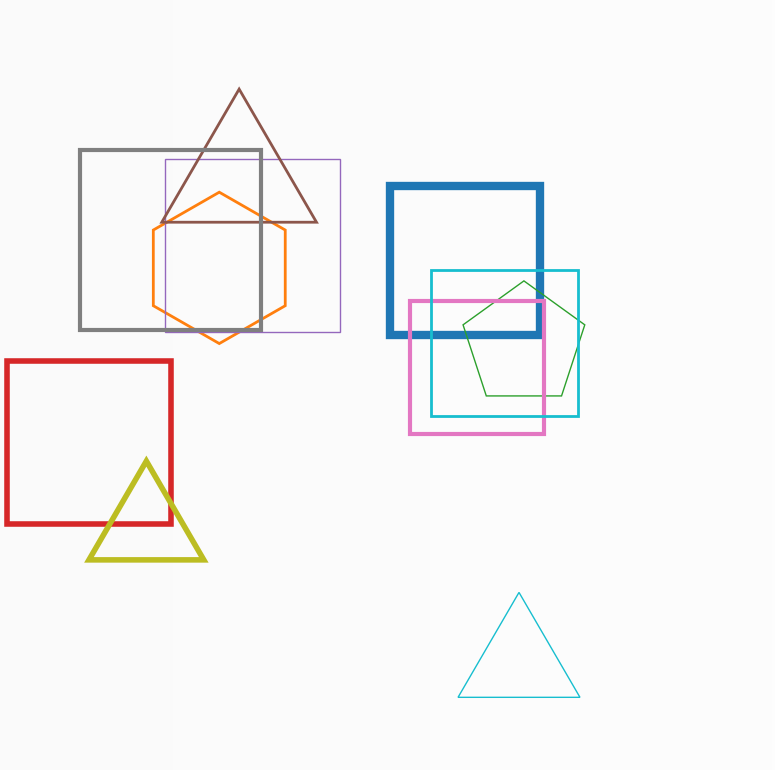[{"shape": "square", "thickness": 3, "radius": 0.48, "center": [0.6, 0.662]}, {"shape": "hexagon", "thickness": 1, "radius": 0.49, "center": [0.283, 0.652]}, {"shape": "pentagon", "thickness": 0.5, "radius": 0.41, "center": [0.676, 0.553]}, {"shape": "square", "thickness": 2, "radius": 0.53, "center": [0.114, 0.426]}, {"shape": "square", "thickness": 0.5, "radius": 0.56, "center": [0.326, 0.681]}, {"shape": "triangle", "thickness": 1, "radius": 0.58, "center": [0.309, 0.769]}, {"shape": "square", "thickness": 1.5, "radius": 0.43, "center": [0.616, 0.522]}, {"shape": "square", "thickness": 1.5, "radius": 0.58, "center": [0.22, 0.688]}, {"shape": "triangle", "thickness": 2, "radius": 0.43, "center": [0.189, 0.316]}, {"shape": "triangle", "thickness": 0.5, "radius": 0.45, "center": [0.67, 0.14]}, {"shape": "square", "thickness": 1, "radius": 0.47, "center": [0.651, 0.555]}]